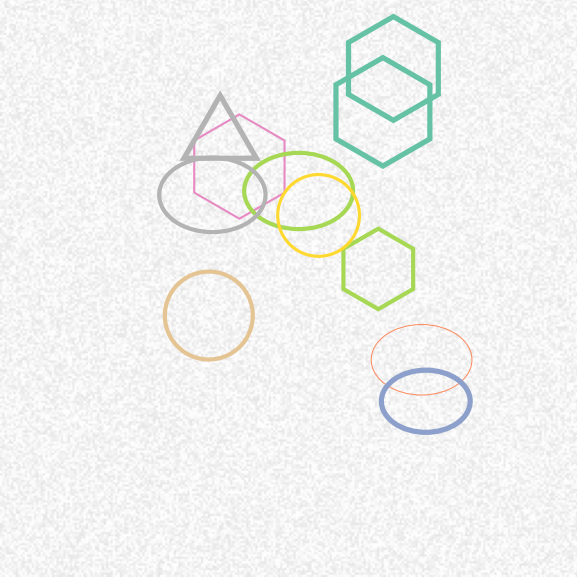[{"shape": "hexagon", "thickness": 2.5, "radius": 0.45, "center": [0.681, 0.881]}, {"shape": "hexagon", "thickness": 2.5, "radius": 0.47, "center": [0.663, 0.805]}, {"shape": "oval", "thickness": 0.5, "radius": 0.44, "center": [0.73, 0.376]}, {"shape": "oval", "thickness": 2.5, "radius": 0.38, "center": [0.737, 0.304]}, {"shape": "hexagon", "thickness": 1, "radius": 0.45, "center": [0.415, 0.711]}, {"shape": "oval", "thickness": 2, "radius": 0.47, "center": [0.517, 0.668]}, {"shape": "hexagon", "thickness": 2, "radius": 0.35, "center": [0.655, 0.533]}, {"shape": "circle", "thickness": 1.5, "radius": 0.35, "center": [0.552, 0.626]}, {"shape": "circle", "thickness": 2, "radius": 0.38, "center": [0.362, 0.453]}, {"shape": "triangle", "thickness": 2.5, "radius": 0.36, "center": [0.381, 0.761]}, {"shape": "oval", "thickness": 2, "radius": 0.46, "center": [0.368, 0.662]}]